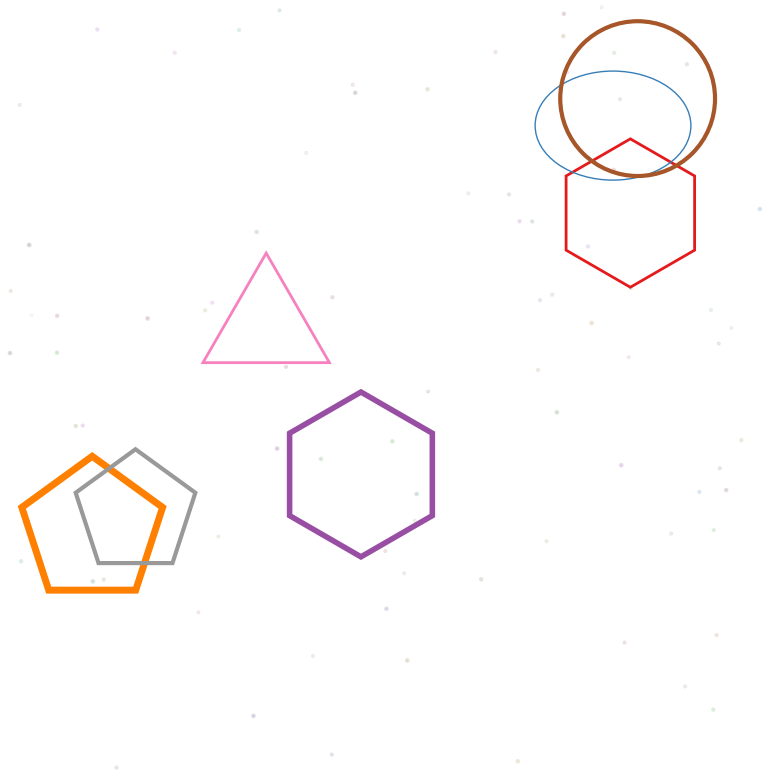[{"shape": "hexagon", "thickness": 1, "radius": 0.48, "center": [0.819, 0.723]}, {"shape": "oval", "thickness": 0.5, "radius": 0.51, "center": [0.796, 0.837]}, {"shape": "hexagon", "thickness": 2, "radius": 0.54, "center": [0.469, 0.384]}, {"shape": "pentagon", "thickness": 2.5, "radius": 0.48, "center": [0.12, 0.311]}, {"shape": "circle", "thickness": 1.5, "radius": 0.5, "center": [0.828, 0.872]}, {"shape": "triangle", "thickness": 1, "radius": 0.47, "center": [0.346, 0.576]}, {"shape": "pentagon", "thickness": 1.5, "radius": 0.41, "center": [0.176, 0.335]}]